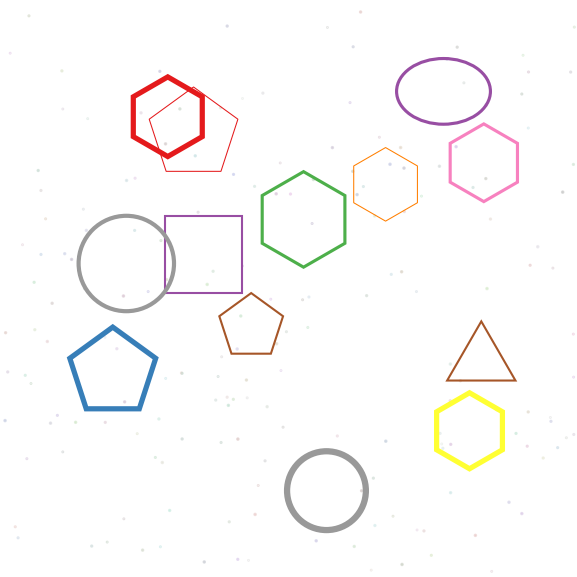[{"shape": "pentagon", "thickness": 0.5, "radius": 0.4, "center": [0.335, 0.768]}, {"shape": "hexagon", "thickness": 2.5, "radius": 0.34, "center": [0.291, 0.797]}, {"shape": "pentagon", "thickness": 2.5, "radius": 0.39, "center": [0.195, 0.355]}, {"shape": "hexagon", "thickness": 1.5, "radius": 0.41, "center": [0.526, 0.619]}, {"shape": "oval", "thickness": 1.5, "radius": 0.41, "center": [0.768, 0.841]}, {"shape": "square", "thickness": 1, "radius": 0.33, "center": [0.352, 0.559]}, {"shape": "hexagon", "thickness": 0.5, "radius": 0.32, "center": [0.668, 0.68]}, {"shape": "hexagon", "thickness": 2.5, "radius": 0.33, "center": [0.813, 0.253]}, {"shape": "pentagon", "thickness": 1, "radius": 0.29, "center": [0.435, 0.434]}, {"shape": "triangle", "thickness": 1, "radius": 0.34, "center": [0.833, 0.374]}, {"shape": "hexagon", "thickness": 1.5, "radius": 0.34, "center": [0.838, 0.717]}, {"shape": "circle", "thickness": 2, "radius": 0.41, "center": [0.219, 0.543]}, {"shape": "circle", "thickness": 3, "radius": 0.34, "center": [0.565, 0.149]}]